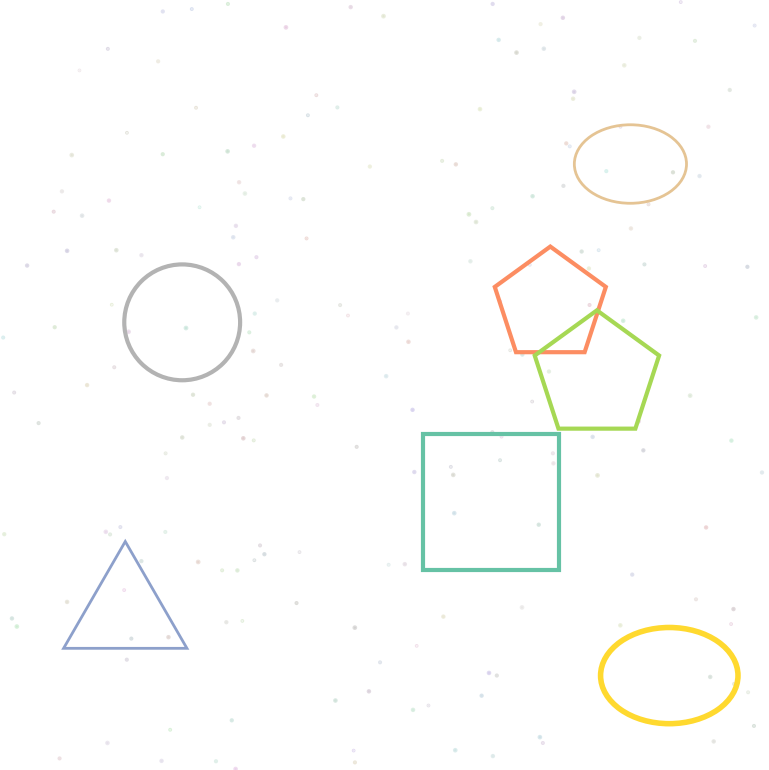[{"shape": "square", "thickness": 1.5, "radius": 0.44, "center": [0.638, 0.348]}, {"shape": "pentagon", "thickness": 1.5, "radius": 0.38, "center": [0.715, 0.604]}, {"shape": "triangle", "thickness": 1, "radius": 0.46, "center": [0.163, 0.204]}, {"shape": "pentagon", "thickness": 1.5, "radius": 0.42, "center": [0.775, 0.512]}, {"shape": "oval", "thickness": 2, "radius": 0.45, "center": [0.869, 0.123]}, {"shape": "oval", "thickness": 1, "radius": 0.36, "center": [0.819, 0.787]}, {"shape": "circle", "thickness": 1.5, "radius": 0.38, "center": [0.237, 0.581]}]